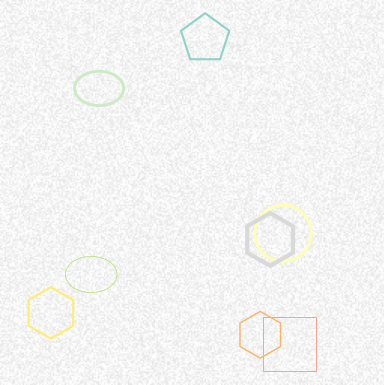[{"shape": "pentagon", "thickness": 1.5, "radius": 0.33, "center": [0.533, 0.9]}, {"shape": "circle", "thickness": 2, "radius": 0.37, "center": [0.735, 0.394]}, {"shape": "square", "thickness": 0.5, "radius": 0.35, "center": [0.752, 0.106]}, {"shape": "hexagon", "thickness": 1, "radius": 0.3, "center": [0.676, 0.13]}, {"shape": "oval", "thickness": 0.5, "radius": 0.34, "center": [0.237, 0.287]}, {"shape": "hexagon", "thickness": 3, "radius": 0.34, "center": [0.702, 0.378]}, {"shape": "oval", "thickness": 2, "radius": 0.32, "center": [0.257, 0.77]}, {"shape": "hexagon", "thickness": 1.5, "radius": 0.33, "center": [0.132, 0.187]}]